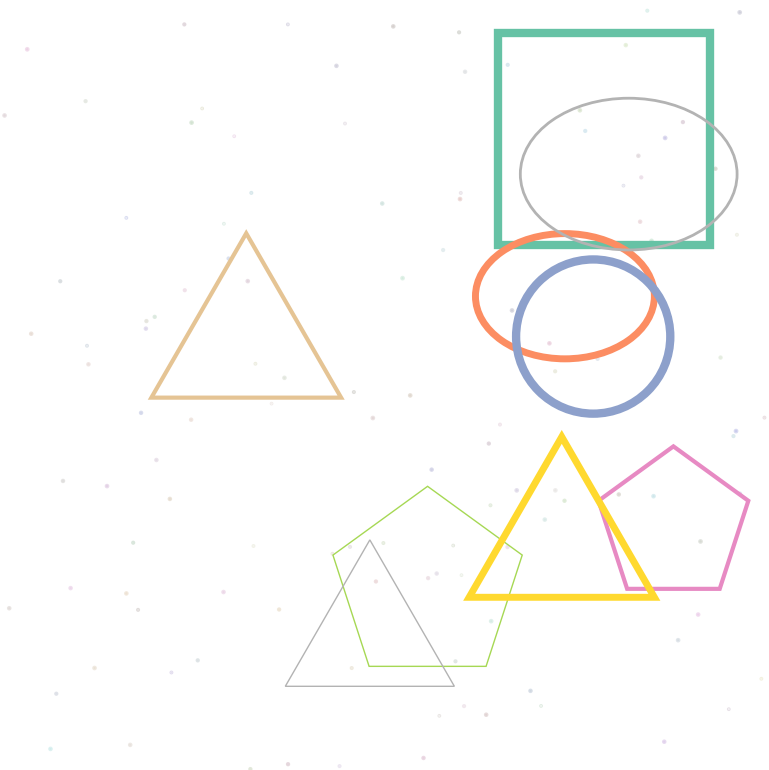[{"shape": "square", "thickness": 3, "radius": 0.69, "center": [0.785, 0.82]}, {"shape": "oval", "thickness": 2.5, "radius": 0.58, "center": [0.734, 0.615]}, {"shape": "circle", "thickness": 3, "radius": 0.5, "center": [0.77, 0.563]}, {"shape": "pentagon", "thickness": 1.5, "radius": 0.51, "center": [0.875, 0.318]}, {"shape": "pentagon", "thickness": 0.5, "radius": 0.65, "center": [0.555, 0.239]}, {"shape": "triangle", "thickness": 2.5, "radius": 0.69, "center": [0.73, 0.294]}, {"shape": "triangle", "thickness": 1.5, "radius": 0.71, "center": [0.32, 0.555]}, {"shape": "triangle", "thickness": 0.5, "radius": 0.63, "center": [0.48, 0.172]}, {"shape": "oval", "thickness": 1, "radius": 0.7, "center": [0.817, 0.774]}]